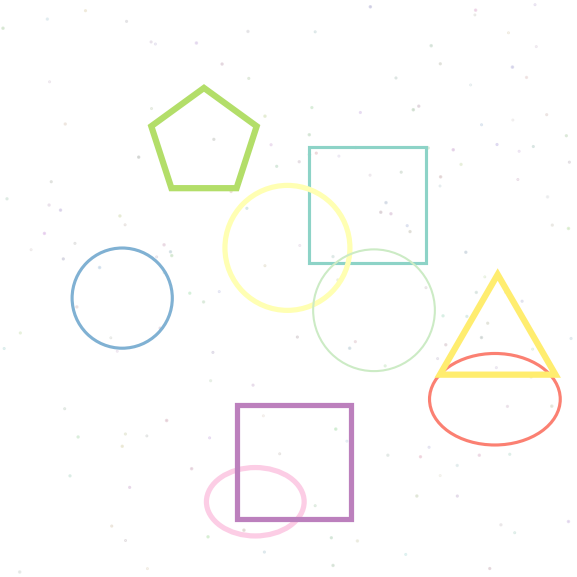[{"shape": "square", "thickness": 1.5, "radius": 0.5, "center": [0.636, 0.644]}, {"shape": "circle", "thickness": 2.5, "radius": 0.54, "center": [0.498, 0.57]}, {"shape": "oval", "thickness": 1.5, "radius": 0.57, "center": [0.857, 0.308]}, {"shape": "circle", "thickness": 1.5, "radius": 0.43, "center": [0.212, 0.483]}, {"shape": "pentagon", "thickness": 3, "radius": 0.48, "center": [0.353, 0.751]}, {"shape": "oval", "thickness": 2.5, "radius": 0.42, "center": [0.442, 0.13]}, {"shape": "square", "thickness": 2.5, "radius": 0.49, "center": [0.509, 0.199]}, {"shape": "circle", "thickness": 1, "radius": 0.53, "center": [0.648, 0.462]}, {"shape": "triangle", "thickness": 3, "radius": 0.58, "center": [0.862, 0.408]}]